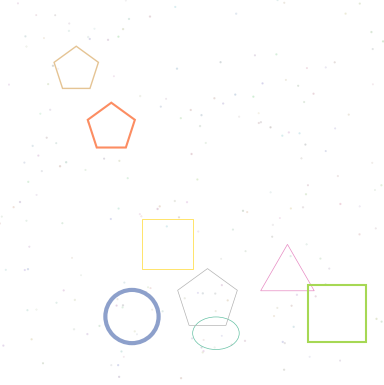[{"shape": "oval", "thickness": 0.5, "radius": 0.3, "center": [0.561, 0.134]}, {"shape": "pentagon", "thickness": 1.5, "radius": 0.32, "center": [0.289, 0.669]}, {"shape": "circle", "thickness": 3, "radius": 0.35, "center": [0.343, 0.178]}, {"shape": "triangle", "thickness": 0.5, "radius": 0.4, "center": [0.747, 0.285]}, {"shape": "square", "thickness": 1.5, "radius": 0.37, "center": [0.876, 0.185]}, {"shape": "square", "thickness": 0.5, "radius": 0.33, "center": [0.436, 0.366]}, {"shape": "pentagon", "thickness": 1, "radius": 0.3, "center": [0.198, 0.819]}, {"shape": "pentagon", "thickness": 0.5, "radius": 0.41, "center": [0.539, 0.221]}]